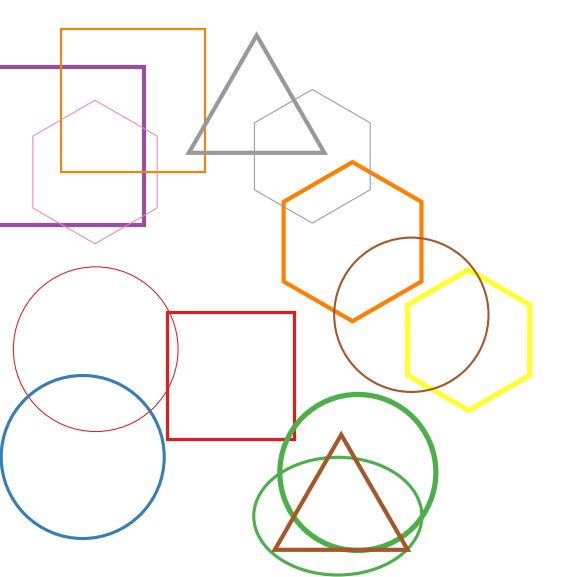[{"shape": "circle", "thickness": 0.5, "radius": 0.71, "center": [0.166, 0.394]}, {"shape": "square", "thickness": 1.5, "radius": 0.55, "center": [0.399, 0.349]}, {"shape": "circle", "thickness": 1.5, "radius": 0.71, "center": [0.143, 0.208]}, {"shape": "oval", "thickness": 1.5, "radius": 0.73, "center": [0.585, 0.105]}, {"shape": "circle", "thickness": 2.5, "radius": 0.68, "center": [0.62, 0.181]}, {"shape": "square", "thickness": 2, "radius": 0.68, "center": [0.112, 0.746]}, {"shape": "hexagon", "thickness": 2, "radius": 0.69, "center": [0.61, 0.581]}, {"shape": "square", "thickness": 1, "radius": 0.62, "center": [0.23, 0.825]}, {"shape": "hexagon", "thickness": 2.5, "radius": 0.61, "center": [0.812, 0.41]}, {"shape": "triangle", "thickness": 2, "radius": 0.66, "center": [0.591, 0.114]}, {"shape": "circle", "thickness": 1, "radius": 0.67, "center": [0.712, 0.454]}, {"shape": "hexagon", "thickness": 0.5, "radius": 0.62, "center": [0.165, 0.701]}, {"shape": "triangle", "thickness": 2, "radius": 0.68, "center": [0.444, 0.802]}, {"shape": "hexagon", "thickness": 0.5, "radius": 0.58, "center": [0.541, 0.728]}]